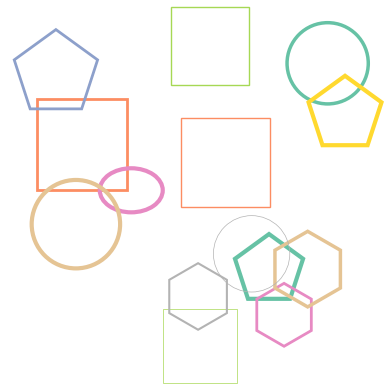[{"shape": "pentagon", "thickness": 3, "radius": 0.46, "center": [0.699, 0.299]}, {"shape": "circle", "thickness": 2.5, "radius": 0.53, "center": [0.851, 0.836]}, {"shape": "square", "thickness": 1, "radius": 0.58, "center": [0.585, 0.577]}, {"shape": "square", "thickness": 2, "radius": 0.59, "center": [0.213, 0.625]}, {"shape": "pentagon", "thickness": 2, "radius": 0.57, "center": [0.145, 0.809]}, {"shape": "hexagon", "thickness": 2, "radius": 0.41, "center": [0.738, 0.182]}, {"shape": "oval", "thickness": 3, "radius": 0.41, "center": [0.341, 0.506]}, {"shape": "square", "thickness": 1, "radius": 0.51, "center": [0.545, 0.88]}, {"shape": "square", "thickness": 0.5, "radius": 0.48, "center": [0.52, 0.101]}, {"shape": "pentagon", "thickness": 3, "radius": 0.5, "center": [0.896, 0.703]}, {"shape": "hexagon", "thickness": 2.5, "radius": 0.49, "center": [0.799, 0.301]}, {"shape": "circle", "thickness": 3, "radius": 0.57, "center": [0.197, 0.418]}, {"shape": "hexagon", "thickness": 1.5, "radius": 0.43, "center": [0.514, 0.23]}, {"shape": "circle", "thickness": 0.5, "radius": 0.5, "center": [0.654, 0.341]}]